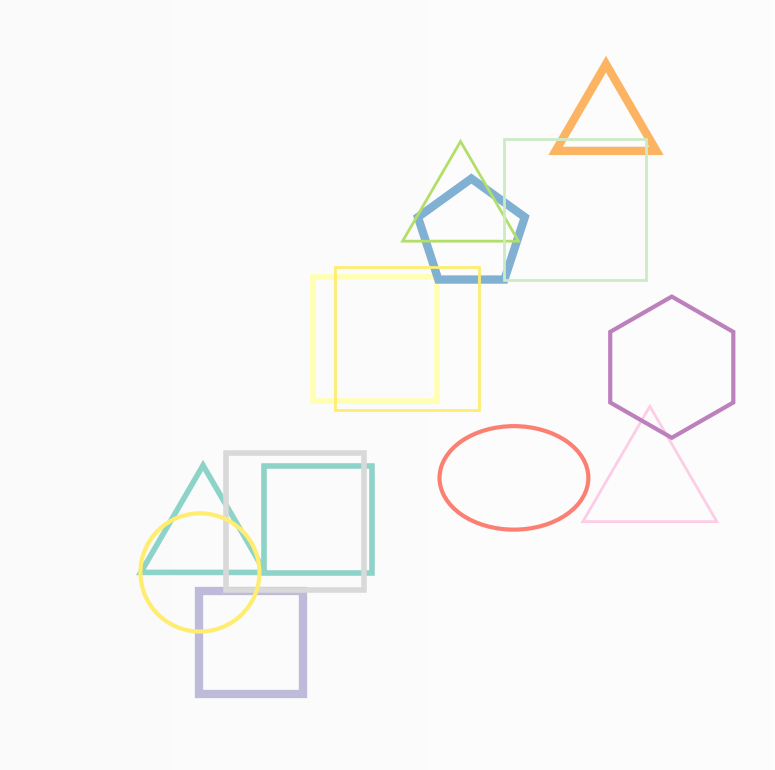[{"shape": "square", "thickness": 2, "radius": 0.35, "center": [0.411, 0.325]}, {"shape": "triangle", "thickness": 2, "radius": 0.46, "center": [0.262, 0.303]}, {"shape": "square", "thickness": 2, "radius": 0.4, "center": [0.484, 0.56]}, {"shape": "square", "thickness": 3, "radius": 0.34, "center": [0.324, 0.166]}, {"shape": "oval", "thickness": 1.5, "radius": 0.48, "center": [0.663, 0.379]}, {"shape": "pentagon", "thickness": 3, "radius": 0.36, "center": [0.608, 0.696]}, {"shape": "triangle", "thickness": 3, "radius": 0.38, "center": [0.782, 0.842]}, {"shape": "triangle", "thickness": 1, "radius": 0.43, "center": [0.594, 0.73]}, {"shape": "triangle", "thickness": 1, "radius": 0.5, "center": [0.839, 0.372]}, {"shape": "square", "thickness": 2, "radius": 0.45, "center": [0.381, 0.323]}, {"shape": "hexagon", "thickness": 1.5, "radius": 0.46, "center": [0.867, 0.523]}, {"shape": "square", "thickness": 1, "radius": 0.46, "center": [0.742, 0.728]}, {"shape": "square", "thickness": 1, "radius": 0.46, "center": [0.525, 0.561]}, {"shape": "circle", "thickness": 1.5, "radius": 0.38, "center": [0.258, 0.257]}]